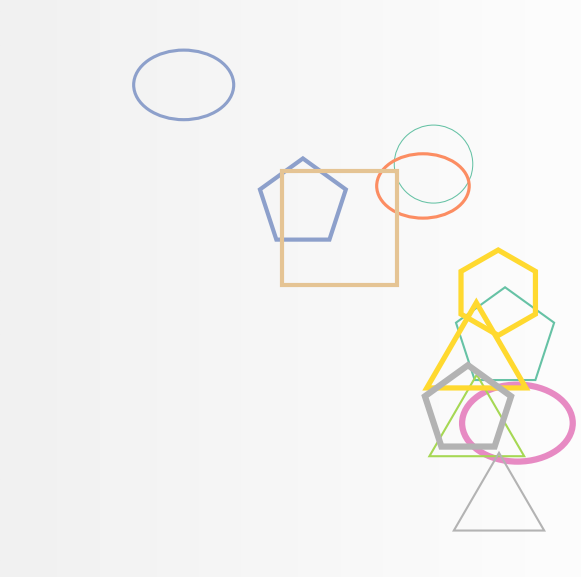[{"shape": "circle", "thickness": 0.5, "radius": 0.34, "center": [0.746, 0.715]}, {"shape": "pentagon", "thickness": 1, "radius": 0.44, "center": [0.869, 0.413]}, {"shape": "oval", "thickness": 1.5, "radius": 0.4, "center": [0.728, 0.677]}, {"shape": "oval", "thickness": 1.5, "radius": 0.43, "center": [0.316, 0.852]}, {"shape": "pentagon", "thickness": 2, "radius": 0.39, "center": [0.521, 0.647]}, {"shape": "oval", "thickness": 3, "radius": 0.48, "center": [0.89, 0.266]}, {"shape": "triangle", "thickness": 1, "radius": 0.47, "center": [0.82, 0.256]}, {"shape": "triangle", "thickness": 2.5, "radius": 0.49, "center": [0.819, 0.377]}, {"shape": "hexagon", "thickness": 2.5, "radius": 0.37, "center": [0.857, 0.492]}, {"shape": "square", "thickness": 2, "radius": 0.5, "center": [0.584, 0.605]}, {"shape": "pentagon", "thickness": 3, "radius": 0.39, "center": [0.805, 0.289]}, {"shape": "triangle", "thickness": 1, "radius": 0.45, "center": [0.859, 0.125]}]